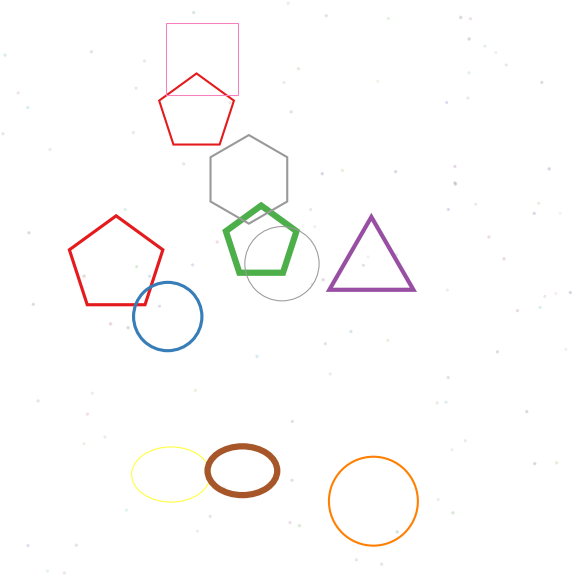[{"shape": "pentagon", "thickness": 1.5, "radius": 0.43, "center": [0.201, 0.54]}, {"shape": "pentagon", "thickness": 1, "radius": 0.34, "center": [0.34, 0.804]}, {"shape": "circle", "thickness": 1.5, "radius": 0.3, "center": [0.29, 0.451]}, {"shape": "pentagon", "thickness": 3, "radius": 0.32, "center": [0.452, 0.579]}, {"shape": "triangle", "thickness": 2, "radius": 0.42, "center": [0.643, 0.539]}, {"shape": "circle", "thickness": 1, "radius": 0.38, "center": [0.647, 0.131]}, {"shape": "oval", "thickness": 0.5, "radius": 0.34, "center": [0.296, 0.177]}, {"shape": "oval", "thickness": 3, "radius": 0.3, "center": [0.42, 0.184]}, {"shape": "square", "thickness": 0.5, "radius": 0.31, "center": [0.349, 0.897]}, {"shape": "circle", "thickness": 0.5, "radius": 0.32, "center": [0.488, 0.542]}, {"shape": "hexagon", "thickness": 1, "radius": 0.38, "center": [0.431, 0.689]}]